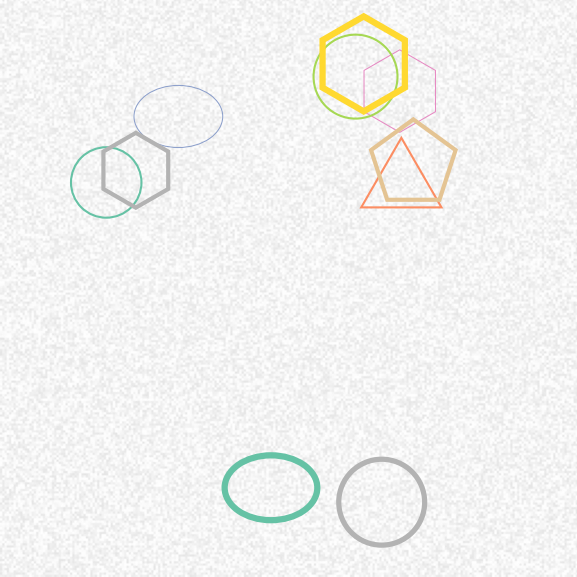[{"shape": "circle", "thickness": 1, "radius": 0.31, "center": [0.184, 0.683]}, {"shape": "oval", "thickness": 3, "radius": 0.4, "center": [0.469, 0.155]}, {"shape": "triangle", "thickness": 1, "radius": 0.4, "center": [0.695, 0.68]}, {"shape": "oval", "thickness": 0.5, "radius": 0.38, "center": [0.309, 0.797]}, {"shape": "hexagon", "thickness": 0.5, "radius": 0.36, "center": [0.692, 0.841]}, {"shape": "circle", "thickness": 1, "radius": 0.36, "center": [0.616, 0.866]}, {"shape": "hexagon", "thickness": 3, "radius": 0.41, "center": [0.63, 0.889]}, {"shape": "pentagon", "thickness": 2, "radius": 0.38, "center": [0.716, 0.715]}, {"shape": "circle", "thickness": 2.5, "radius": 0.37, "center": [0.661, 0.13]}, {"shape": "hexagon", "thickness": 2, "radius": 0.32, "center": [0.235, 0.704]}]